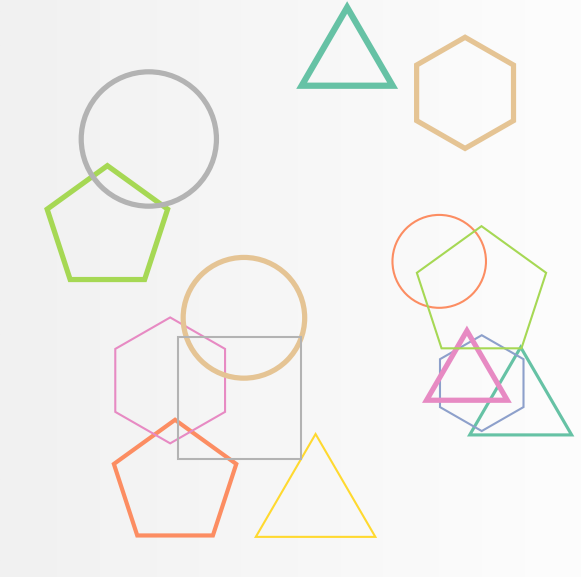[{"shape": "triangle", "thickness": 1.5, "radius": 0.51, "center": [0.896, 0.297]}, {"shape": "triangle", "thickness": 3, "radius": 0.45, "center": [0.597, 0.896]}, {"shape": "pentagon", "thickness": 2, "radius": 0.55, "center": [0.301, 0.161]}, {"shape": "circle", "thickness": 1, "radius": 0.4, "center": [0.756, 0.547]}, {"shape": "hexagon", "thickness": 1, "radius": 0.41, "center": [0.829, 0.336]}, {"shape": "triangle", "thickness": 2.5, "radius": 0.4, "center": [0.803, 0.346]}, {"shape": "hexagon", "thickness": 1, "radius": 0.55, "center": [0.293, 0.34]}, {"shape": "pentagon", "thickness": 2.5, "radius": 0.54, "center": [0.185, 0.603]}, {"shape": "pentagon", "thickness": 1, "radius": 0.58, "center": [0.828, 0.491]}, {"shape": "triangle", "thickness": 1, "radius": 0.59, "center": [0.543, 0.129]}, {"shape": "hexagon", "thickness": 2.5, "radius": 0.48, "center": [0.8, 0.838]}, {"shape": "circle", "thickness": 2.5, "radius": 0.52, "center": [0.42, 0.449]}, {"shape": "circle", "thickness": 2.5, "radius": 0.58, "center": [0.256, 0.758]}, {"shape": "square", "thickness": 1, "radius": 0.53, "center": [0.412, 0.31]}]